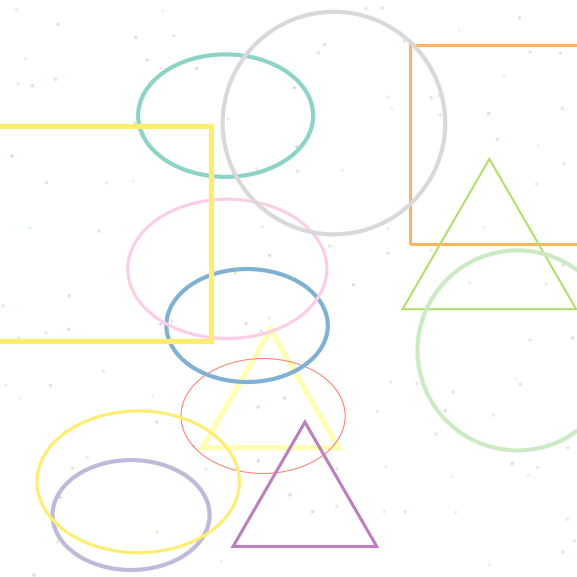[{"shape": "oval", "thickness": 2, "radius": 0.76, "center": [0.391, 0.799]}, {"shape": "triangle", "thickness": 2.5, "radius": 0.68, "center": [0.468, 0.292]}, {"shape": "oval", "thickness": 2, "radius": 0.68, "center": [0.227, 0.107]}, {"shape": "oval", "thickness": 0.5, "radius": 0.71, "center": [0.456, 0.279]}, {"shape": "oval", "thickness": 2, "radius": 0.7, "center": [0.428, 0.435]}, {"shape": "square", "thickness": 1.5, "radius": 0.86, "center": [0.882, 0.748]}, {"shape": "triangle", "thickness": 1, "radius": 0.87, "center": [0.847, 0.551]}, {"shape": "oval", "thickness": 1.5, "radius": 0.86, "center": [0.394, 0.534]}, {"shape": "circle", "thickness": 2, "radius": 0.96, "center": [0.578, 0.786]}, {"shape": "triangle", "thickness": 1.5, "radius": 0.72, "center": [0.528, 0.125]}, {"shape": "circle", "thickness": 2, "radius": 0.87, "center": [0.896, 0.392]}, {"shape": "oval", "thickness": 1.5, "radius": 0.88, "center": [0.239, 0.165]}, {"shape": "square", "thickness": 2.5, "radius": 0.93, "center": [0.179, 0.595]}]